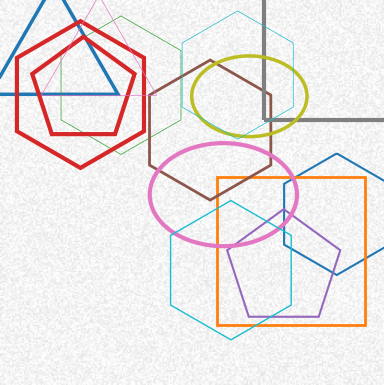[{"shape": "hexagon", "thickness": 1.5, "radius": 0.79, "center": [0.875, 0.444]}, {"shape": "triangle", "thickness": 2.5, "radius": 0.96, "center": [0.14, 0.851]}, {"shape": "square", "thickness": 2, "radius": 0.96, "center": [0.757, 0.348]}, {"shape": "hexagon", "thickness": 0.5, "radius": 0.9, "center": [0.314, 0.779]}, {"shape": "pentagon", "thickness": 3, "radius": 0.7, "center": [0.217, 0.765]}, {"shape": "hexagon", "thickness": 3, "radius": 0.95, "center": [0.209, 0.754]}, {"shape": "pentagon", "thickness": 1.5, "radius": 0.77, "center": [0.737, 0.302]}, {"shape": "hexagon", "thickness": 2, "radius": 0.91, "center": [0.546, 0.662]}, {"shape": "oval", "thickness": 3, "radius": 0.96, "center": [0.58, 0.494]}, {"shape": "triangle", "thickness": 0.5, "radius": 0.86, "center": [0.257, 0.839]}, {"shape": "square", "thickness": 3, "radius": 0.85, "center": [0.855, 0.857]}, {"shape": "oval", "thickness": 2.5, "radius": 0.75, "center": [0.648, 0.75]}, {"shape": "hexagon", "thickness": 0.5, "radius": 0.83, "center": [0.617, 0.805]}, {"shape": "hexagon", "thickness": 1, "radius": 0.9, "center": [0.6, 0.298]}]